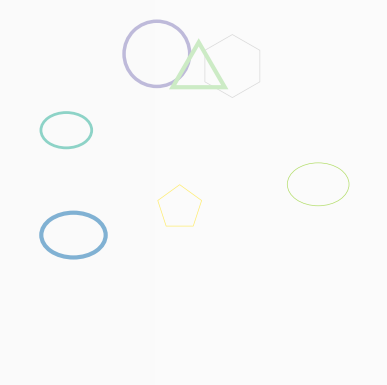[{"shape": "oval", "thickness": 2, "radius": 0.33, "center": [0.171, 0.662]}, {"shape": "circle", "thickness": 2.5, "radius": 0.42, "center": [0.405, 0.86]}, {"shape": "oval", "thickness": 3, "radius": 0.42, "center": [0.19, 0.389]}, {"shape": "oval", "thickness": 0.5, "radius": 0.4, "center": [0.821, 0.521]}, {"shape": "hexagon", "thickness": 0.5, "radius": 0.41, "center": [0.6, 0.828]}, {"shape": "triangle", "thickness": 3, "radius": 0.39, "center": [0.513, 0.812]}, {"shape": "pentagon", "thickness": 0.5, "radius": 0.3, "center": [0.464, 0.461]}]